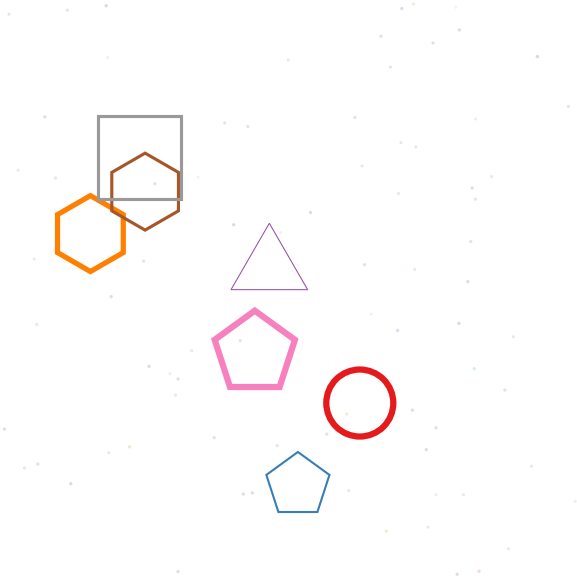[{"shape": "circle", "thickness": 3, "radius": 0.29, "center": [0.623, 0.301]}, {"shape": "pentagon", "thickness": 1, "radius": 0.29, "center": [0.516, 0.159]}, {"shape": "triangle", "thickness": 0.5, "radius": 0.38, "center": [0.466, 0.536]}, {"shape": "hexagon", "thickness": 2.5, "radius": 0.33, "center": [0.157, 0.595]}, {"shape": "hexagon", "thickness": 1.5, "radius": 0.33, "center": [0.251, 0.667]}, {"shape": "pentagon", "thickness": 3, "radius": 0.37, "center": [0.441, 0.388]}, {"shape": "square", "thickness": 1.5, "radius": 0.36, "center": [0.241, 0.726]}]